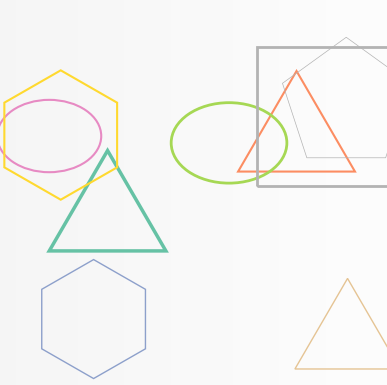[{"shape": "triangle", "thickness": 2.5, "radius": 0.87, "center": [0.278, 0.435]}, {"shape": "triangle", "thickness": 1.5, "radius": 0.87, "center": [0.765, 0.641]}, {"shape": "hexagon", "thickness": 1, "radius": 0.77, "center": [0.242, 0.171]}, {"shape": "oval", "thickness": 1.5, "radius": 0.67, "center": [0.127, 0.647]}, {"shape": "oval", "thickness": 2, "radius": 0.75, "center": [0.591, 0.629]}, {"shape": "hexagon", "thickness": 1.5, "radius": 0.84, "center": [0.157, 0.649]}, {"shape": "triangle", "thickness": 1, "radius": 0.78, "center": [0.897, 0.12]}, {"shape": "pentagon", "thickness": 0.5, "radius": 0.87, "center": [0.894, 0.73]}, {"shape": "square", "thickness": 2, "radius": 0.9, "center": [0.843, 0.697]}]